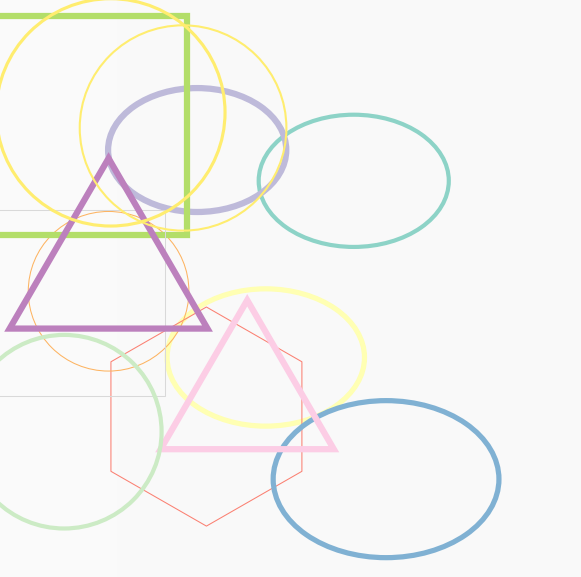[{"shape": "oval", "thickness": 2, "radius": 0.82, "center": [0.609, 0.686]}, {"shape": "oval", "thickness": 2.5, "radius": 0.85, "center": [0.457, 0.38]}, {"shape": "oval", "thickness": 3, "radius": 0.77, "center": [0.339, 0.739]}, {"shape": "hexagon", "thickness": 0.5, "radius": 0.95, "center": [0.355, 0.278]}, {"shape": "oval", "thickness": 2.5, "radius": 0.97, "center": [0.664, 0.169]}, {"shape": "circle", "thickness": 0.5, "radius": 0.69, "center": [0.187, 0.495]}, {"shape": "square", "thickness": 3, "radius": 0.95, "center": [0.131, 0.782]}, {"shape": "triangle", "thickness": 3, "radius": 0.86, "center": [0.425, 0.307]}, {"shape": "square", "thickness": 0.5, "radius": 0.81, "center": [0.124, 0.475]}, {"shape": "triangle", "thickness": 3, "radius": 0.98, "center": [0.187, 0.528]}, {"shape": "circle", "thickness": 2, "radius": 0.84, "center": [0.11, 0.252]}, {"shape": "circle", "thickness": 1, "radius": 0.89, "center": [0.315, 0.778]}, {"shape": "circle", "thickness": 1.5, "radius": 0.98, "center": [0.19, 0.805]}]